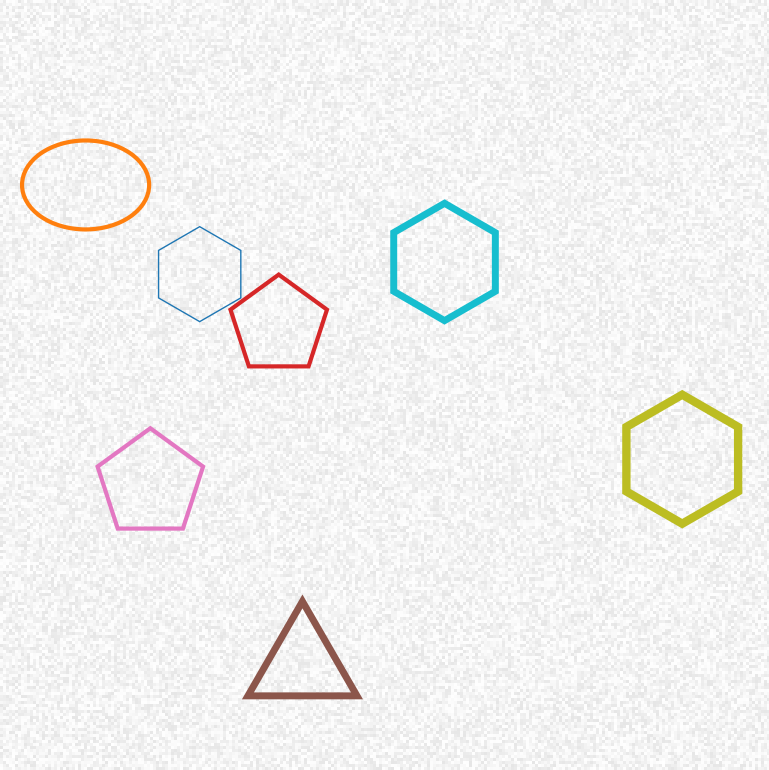[{"shape": "hexagon", "thickness": 0.5, "radius": 0.31, "center": [0.259, 0.644]}, {"shape": "oval", "thickness": 1.5, "radius": 0.41, "center": [0.111, 0.76]}, {"shape": "pentagon", "thickness": 1.5, "radius": 0.33, "center": [0.362, 0.577]}, {"shape": "triangle", "thickness": 2.5, "radius": 0.41, "center": [0.393, 0.137]}, {"shape": "pentagon", "thickness": 1.5, "radius": 0.36, "center": [0.195, 0.372]}, {"shape": "hexagon", "thickness": 3, "radius": 0.42, "center": [0.886, 0.404]}, {"shape": "hexagon", "thickness": 2.5, "radius": 0.38, "center": [0.577, 0.66]}]